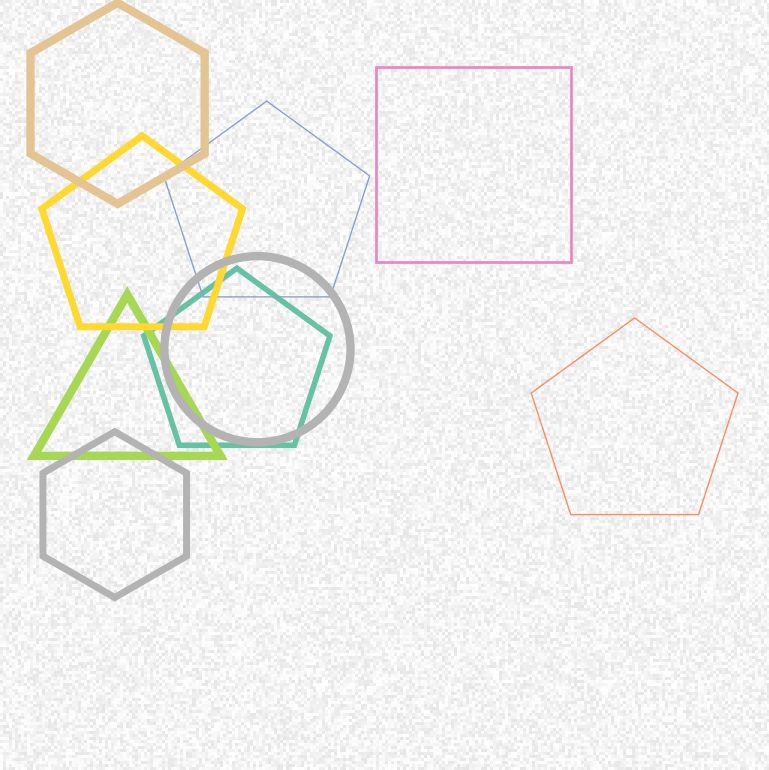[{"shape": "pentagon", "thickness": 2, "radius": 0.64, "center": [0.308, 0.525]}, {"shape": "pentagon", "thickness": 0.5, "radius": 0.71, "center": [0.824, 0.446]}, {"shape": "pentagon", "thickness": 0.5, "radius": 0.7, "center": [0.346, 0.728]}, {"shape": "square", "thickness": 1, "radius": 0.63, "center": [0.615, 0.787]}, {"shape": "triangle", "thickness": 3, "radius": 0.7, "center": [0.165, 0.478]}, {"shape": "pentagon", "thickness": 2.5, "radius": 0.69, "center": [0.185, 0.687]}, {"shape": "hexagon", "thickness": 3, "radius": 0.65, "center": [0.153, 0.866]}, {"shape": "hexagon", "thickness": 2.5, "radius": 0.54, "center": [0.149, 0.332]}, {"shape": "circle", "thickness": 3, "radius": 0.6, "center": [0.334, 0.547]}]